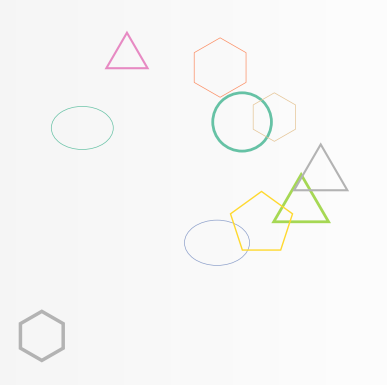[{"shape": "oval", "thickness": 0.5, "radius": 0.4, "center": [0.212, 0.668]}, {"shape": "circle", "thickness": 2, "radius": 0.38, "center": [0.625, 0.683]}, {"shape": "hexagon", "thickness": 0.5, "radius": 0.39, "center": [0.568, 0.825]}, {"shape": "oval", "thickness": 0.5, "radius": 0.42, "center": [0.56, 0.369]}, {"shape": "triangle", "thickness": 1.5, "radius": 0.31, "center": [0.328, 0.854]}, {"shape": "triangle", "thickness": 2, "radius": 0.41, "center": [0.777, 0.465]}, {"shape": "pentagon", "thickness": 1, "radius": 0.42, "center": [0.675, 0.419]}, {"shape": "hexagon", "thickness": 0.5, "radius": 0.32, "center": [0.708, 0.696]}, {"shape": "triangle", "thickness": 1.5, "radius": 0.4, "center": [0.828, 0.546]}, {"shape": "hexagon", "thickness": 2.5, "radius": 0.32, "center": [0.108, 0.128]}]